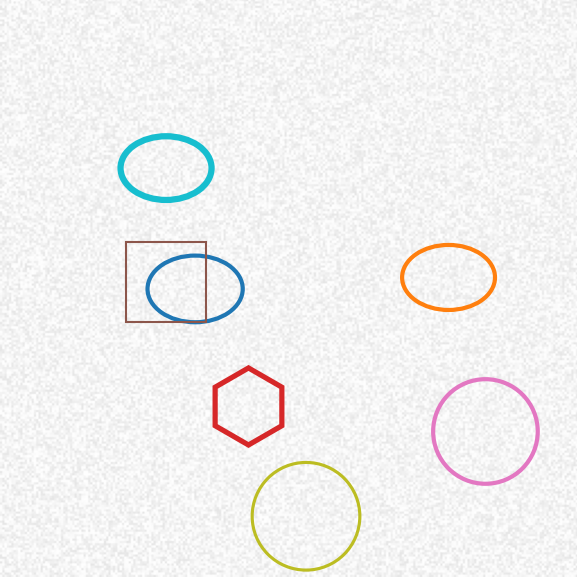[{"shape": "oval", "thickness": 2, "radius": 0.41, "center": [0.338, 0.499]}, {"shape": "oval", "thickness": 2, "radius": 0.4, "center": [0.777, 0.519]}, {"shape": "hexagon", "thickness": 2.5, "radius": 0.33, "center": [0.43, 0.295]}, {"shape": "square", "thickness": 1, "radius": 0.35, "center": [0.287, 0.51]}, {"shape": "circle", "thickness": 2, "radius": 0.45, "center": [0.841, 0.252]}, {"shape": "circle", "thickness": 1.5, "radius": 0.47, "center": [0.53, 0.105]}, {"shape": "oval", "thickness": 3, "radius": 0.39, "center": [0.288, 0.708]}]